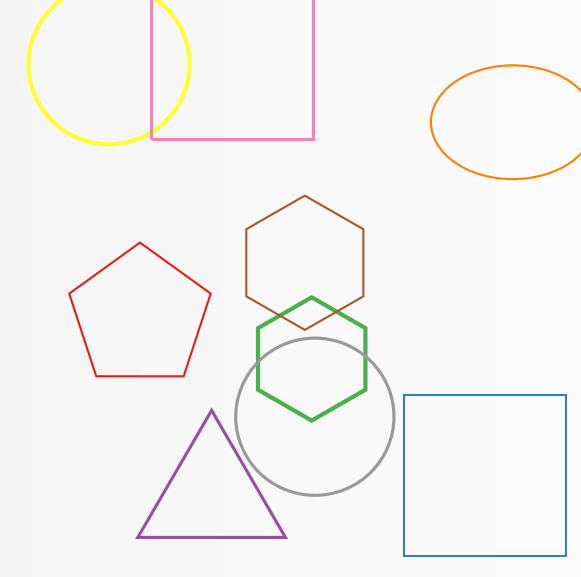[{"shape": "pentagon", "thickness": 1, "radius": 0.64, "center": [0.241, 0.451]}, {"shape": "square", "thickness": 1, "radius": 0.7, "center": [0.834, 0.176]}, {"shape": "hexagon", "thickness": 2, "radius": 0.53, "center": [0.536, 0.378]}, {"shape": "triangle", "thickness": 1.5, "radius": 0.73, "center": [0.364, 0.142]}, {"shape": "oval", "thickness": 1, "radius": 0.7, "center": [0.882, 0.787]}, {"shape": "circle", "thickness": 2, "radius": 0.69, "center": [0.188, 0.888]}, {"shape": "hexagon", "thickness": 1, "radius": 0.58, "center": [0.524, 0.544]}, {"shape": "square", "thickness": 1.5, "radius": 0.7, "center": [0.4, 0.898]}, {"shape": "circle", "thickness": 1.5, "radius": 0.68, "center": [0.542, 0.278]}]